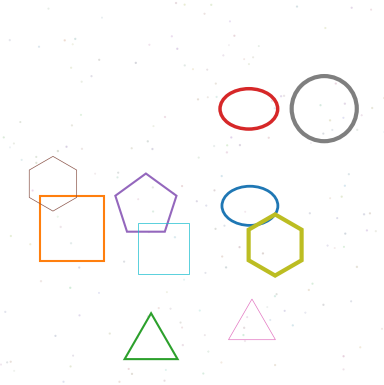[{"shape": "oval", "thickness": 2, "radius": 0.36, "center": [0.649, 0.465]}, {"shape": "square", "thickness": 1.5, "radius": 0.42, "center": [0.186, 0.406]}, {"shape": "triangle", "thickness": 1.5, "radius": 0.4, "center": [0.392, 0.107]}, {"shape": "oval", "thickness": 2.5, "radius": 0.37, "center": [0.646, 0.717]}, {"shape": "pentagon", "thickness": 1.5, "radius": 0.42, "center": [0.379, 0.466]}, {"shape": "hexagon", "thickness": 0.5, "radius": 0.36, "center": [0.138, 0.523]}, {"shape": "triangle", "thickness": 0.5, "radius": 0.35, "center": [0.654, 0.153]}, {"shape": "circle", "thickness": 3, "radius": 0.42, "center": [0.842, 0.718]}, {"shape": "hexagon", "thickness": 3, "radius": 0.4, "center": [0.715, 0.364]}, {"shape": "square", "thickness": 0.5, "radius": 0.33, "center": [0.426, 0.355]}]